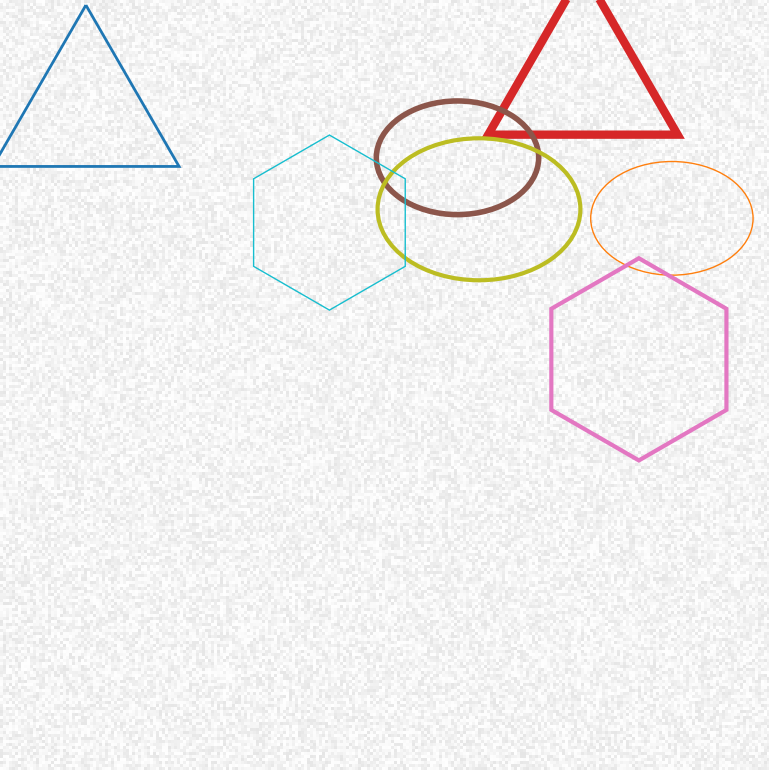[{"shape": "triangle", "thickness": 1, "radius": 0.7, "center": [0.112, 0.854]}, {"shape": "oval", "thickness": 0.5, "radius": 0.53, "center": [0.873, 0.716]}, {"shape": "triangle", "thickness": 3, "radius": 0.71, "center": [0.757, 0.896]}, {"shape": "oval", "thickness": 2, "radius": 0.53, "center": [0.594, 0.795]}, {"shape": "hexagon", "thickness": 1.5, "radius": 0.66, "center": [0.83, 0.533]}, {"shape": "oval", "thickness": 1.5, "radius": 0.66, "center": [0.622, 0.728]}, {"shape": "hexagon", "thickness": 0.5, "radius": 0.57, "center": [0.428, 0.711]}]